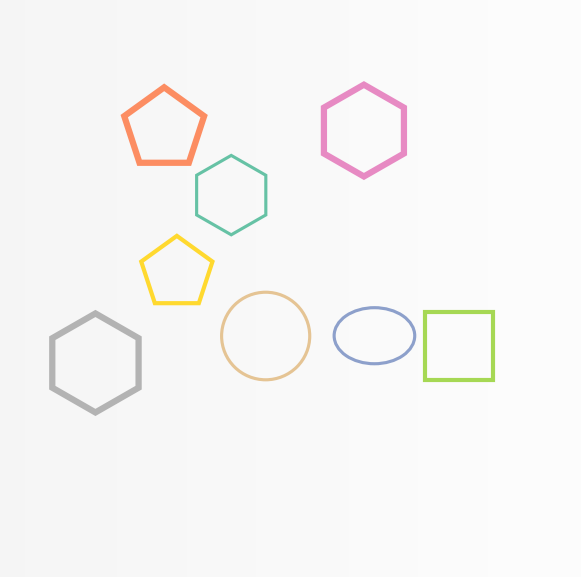[{"shape": "hexagon", "thickness": 1.5, "radius": 0.34, "center": [0.398, 0.661]}, {"shape": "pentagon", "thickness": 3, "radius": 0.36, "center": [0.282, 0.776]}, {"shape": "oval", "thickness": 1.5, "radius": 0.35, "center": [0.644, 0.418]}, {"shape": "hexagon", "thickness": 3, "radius": 0.4, "center": [0.626, 0.773]}, {"shape": "square", "thickness": 2, "radius": 0.29, "center": [0.79, 0.4]}, {"shape": "pentagon", "thickness": 2, "radius": 0.32, "center": [0.304, 0.526]}, {"shape": "circle", "thickness": 1.5, "radius": 0.38, "center": [0.457, 0.417]}, {"shape": "hexagon", "thickness": 3, "radius": 0.43, "center": [0.164, 0.371]}]